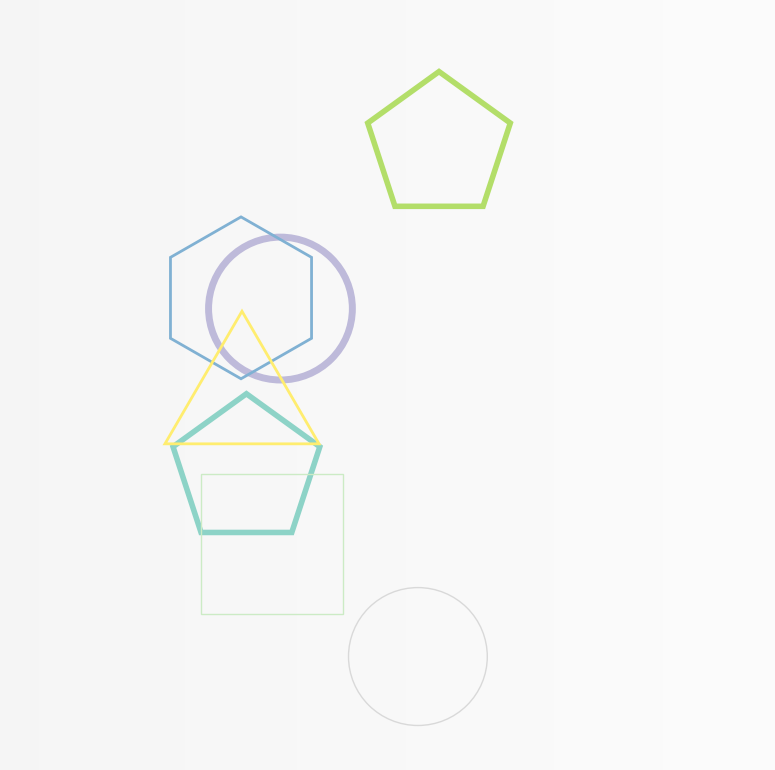[{"shape": "pentagon", "thickness": 2, "radius": 0.5, "center": [0.318, 0.389]}, {"shape": "circle", "thickness": 2.5, "radius": 0.46, "center": [0.362, 0.599]}, {"shape": "hexagon", "thickness": 1, "radius": 0.53, "center": [0.311, 0.613]}, {"shape": "pentagon", "thickness": 2, "radius": 0.48, "center": [0.566, 0.81]}, {"shape": "circle", "thickness": 0.5, "radius": 0.45, "center": [0.539, 0.147]}, {"shape": "square", "thickness": 0.5, "radius": 0.46, "center": [0.351, 0.293]}, {"shape": "triangle", "thickness": 1, "radius": 0.57, "center": [0.312, 0.481]}]